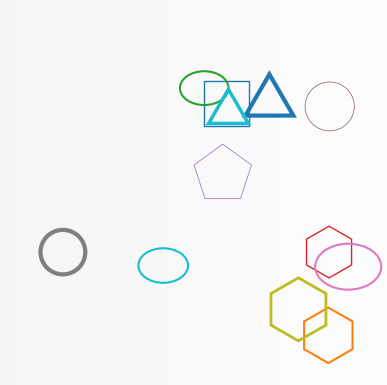[{"shape": "triangle", "thickness": 3, "radius": 0.36, "center": [0.695, 0.736]}, {"shape": "square", "thickness": 1, "radius": 0.29, "center": [0.584, 0.731]}, {"shape": "hexagon", "thickness": 1.5, "radius": 0.36, "center": [0.847, 0.129]}, {"shape": "oval", "thickness": 1.5, "radius": 0.31, "center": [0.527, 0.771]}, {"shape": "hexagon", "thickness": 1, "radius": 0.34, "center": [0.849, 0.345]}, {"shape": "pentagon", "thickness": 0.5, "radius": 0.39, "center": [0.575, 0.548]}, {"shape": "circle", "thickness": 0.5, "radius": 0.32, "center": [0.851, 0.724]}, {"shape": "oval", "thickness": 1.5, "radius": 0.43, "center": [0.899, 0.307]}, {"shape": "circle", "thickness": 3, "radius": 0.29, "center": [0.162, 0.345]}, {"shape": "hexagon", "thickness": 2, "radius": 0.41, "center": [0.77, 0.197]}, {"shape": "triangle", "thickness": 2.5, "radius": 0.3, "center": [0.59, 0.709]}, {"shape": "oval", "thickness": 1.5, "radius": 0.32, "center": [0.421, 0.31]}]